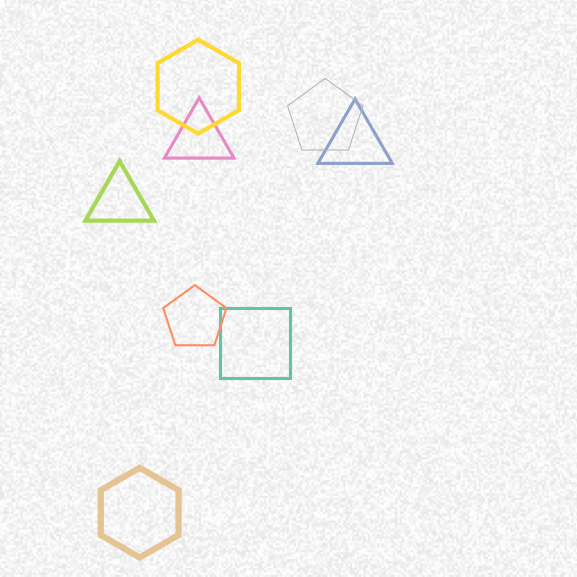[{"shape": "square", "thickness": 1.5, "radius": 0.3, "center": [0.442, 0.406]}, {"shape": "pentagon", "thickness": 1, "radius": 0.29, "center": [0.337, 0.448]}, {"shape": "triangle", "thickness": 1.5, "radius": 0.37, "center": [0.615, 0.753]}, {"shape": "triangle", "thickness": 1.5, "radius": 0.35, "center": [0.345, 0.76]}, {"shape": "triangle", "thickness": 2, "radius": 0.34, "center": [0.207, 0.651]}, {"shape": "hexagon", "thickness": 2, "radius": 0.41, "center": [0.343, 0.849]}, {"shape": "hexagon", "thickness": 3, "radius": 0.39, "center": [0.242, 0.111]}, {"shape": "pentagon", "thickness": 0.5, "radius": 0.34, "center": [0.563, 0.795]}]